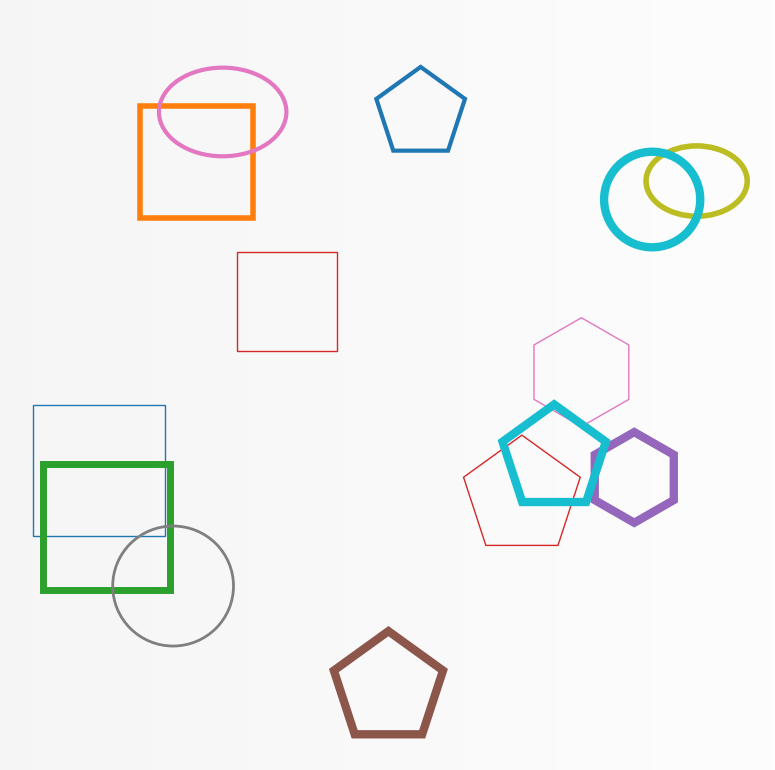[{"shape": "square", "thickness": 0.5, "radius": 0.43, "center": [0.128, 0.389]}, {"shape": "pentagon", "thickness": 1.5, "radius": 0.3, "center": [0.543, 0.853]}, {"shape": "square", "thickness": 2, "radius": 0.36, "center": [0.254, 0.789]}, {"shape": "square", "thickness": 2.5, "radius": 0.41, "center": [0.138, 0.315]}, {"shape": "pentagon", "thickness": 0.5, "radius": 0.4, "center": [0.673, 0.356]}, {"shape": "square", "thickness": 0.5, "radius": 0.32, "center": [0.37, 0.609]}, {"shape": "hexagon", "thickness": 3, "radius": 0.29, "center": [0.818, 0.38]}, {"shape": "pentagon", "thickness": 3, "radius": 0.37, "center": [0.501, 0.106]}, {"shape": "oval", "thickness": 1.5, "radius": 0.41, "center": [0.287, 0.855]}, {"shape": "hexagon", "thickness": 0.5, "radius": 0.35, "center": [0.75, 0.517]}, {"shape": "circle", "thickness": 1, "radius": 0.39, "center": [0.223, 0.239]}, {"shape": "oval", "thickness": 2, "radius": 0.33, "center": [0.899, 0.765]}, {"shape": "pentagon", "thickness": 3, "radius": 0.35, "center": [0.715, 0.405]}, {"shape": "circle", "thickness": 3, "radius": 0.31, "center": [0.842, 0.741]}]